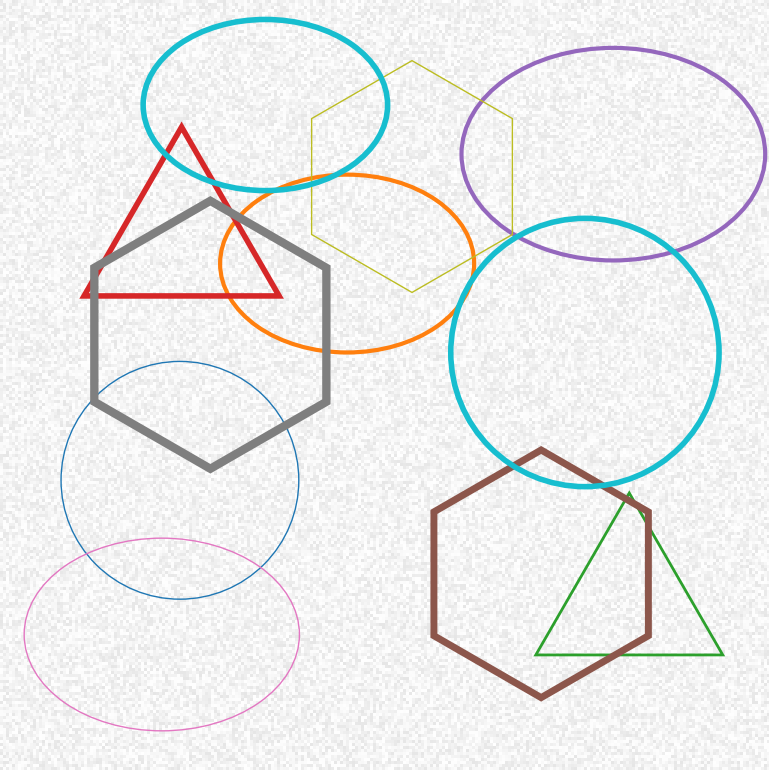[{"shape": "circle", "thickness": 0.5, "radius": 0.77, "center": [0.234, 0.376]}, {"shape": "oval", "thickness": 1.5, "radius": 0.82, "center": [0.451, 0.658]}, {"shape": "triangle", "thickness": 1, "radius": 0.7, "center": [0.817, 0.22]}, {"shape": "triangle", "thickness": 2, "radius": 0.73, "center": [0.236, 0.689]}, {"shape": "oval", "thickness": 1.5, "radius": 0.99, "center": [0.797, 0.8]}, {"shape": "hexagon", "thickness": 2.5, "radius": 0.8, "center": [0.703, 0.255]}, {"shape": "oval", "thickness": 0.5, "radius": 0.89, "center": [0.21, 0.176]}, {"shape": "hexagon", "thickness": 3, "radius": 0.87, "center": [0.273, 0.565]}, {"shape": "hexagon", "thickness": 0.5, "radius": 0.75, "center": [0.535, 0.771]}, {"shape": "oval", "thickness": 2, "radius": 0.79, "center": [0.345, 0.864]}, {"shape": "circle", "thickness": 2, "radius": 0.87, "center": [0.76, 0.542]}]